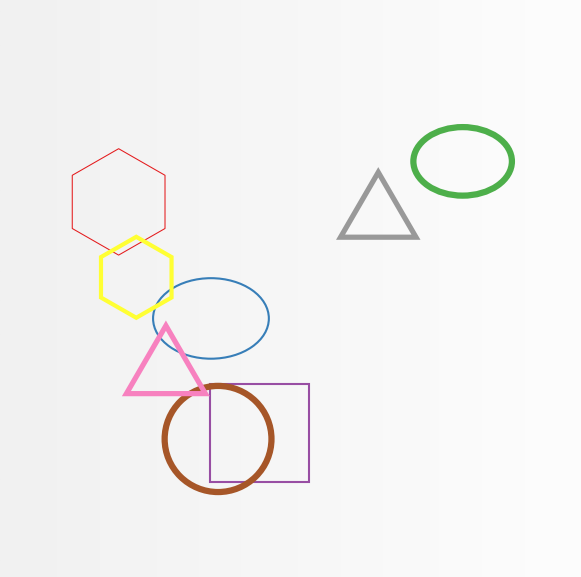[{"shape": "hexagon", "thickness": 0.5, "radius": 0.46, "center": [0.204, 0.65]}, {"shape": "oval", "thickness": 1, "radius": 0.5, "center": [0.363, 0.448]}, {"shape": "oval", "thickness": 3, "radius": 0.42, "center": [0.796, 0.72]}, {"shape": "square", "thickness": 1, "radius": 0.43, "center": [0.447, 0.25]}, {"shape": "hexagon", "thickness": 2, "radius": 0.35, "center": [0.234, 0.519]}, {"shape": "circle", "thickness": 3, "radius": 0.46, "center": [0.375, 0.239]}, {"shape": "triangle", "thickness": 2.5, "radius": 0.39, "center": [0.285, 0.357]}, {"shape": "triangle", "thickness": 2.5, "radius": 0.37, "center": [0.651, 0.626]}]